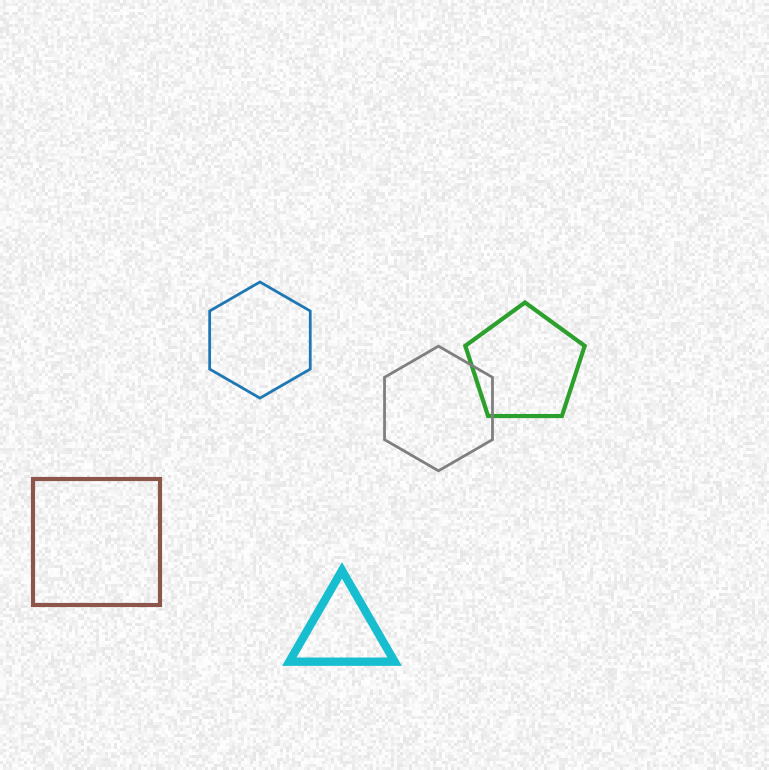[{"shape": "hexagon", "thickness": 1, "radius": 0.38, "center": [0.338, 0.558]}, {"shape": "pentagon", "thickness": 1.5, "radius": 0.41, "center": [0.682, 0.526]}, {"shape": "square", "thickness": 1.5, "radius": 0.41, "center": [0.125, 0.297]}, {"shape": "hexagon", "thickness": 1, "radius": 0.4, "center": [0.569, 0.469]}, {"shape": "triangle", "thickness": 3, "radius": 0.39, "center": [0.444, 0.18]}]